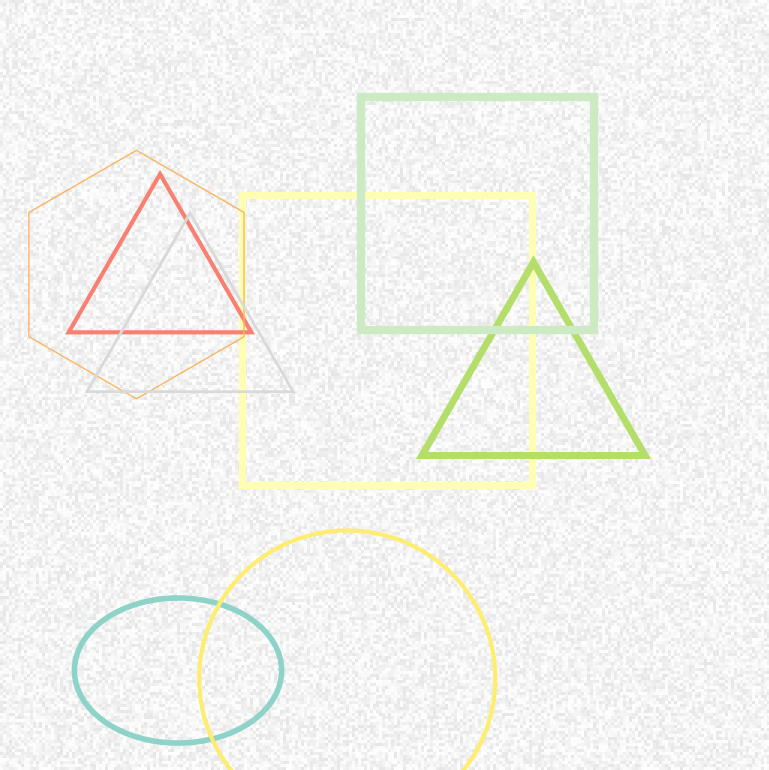[{"shape": "oval", "thickness": 2, "radius": 0.67, "center": [0.231, 0.129]}, {"shape": "square", "thickness": 2.5, "radius": 0.94, "center": [0.502, 0.558]}, {"shape": "triangle", "thickness": 1.5, "radius": 0.69, "center": [0.208, 0.637]}, {"shape": "hexagon", "thickness": 0.5, "radius": 0.81, "center": [0.177, 0.643]}, {"shape": "triangle", "thickness": 2.5, "radius": 0.84, "center": [0.693, 0.492]}, {"shape": "triangle", "thickness": 1, "radius": 0.77, "center": [0.247, 0.569]}, {"shape": "square", "thickness": 3, "radius": 0.76, "center": [0.62, 0.723]}, {"shape": "circle", "thickness": 1.5, "radius": 0.96, "center": [0.451, 0.119]}]